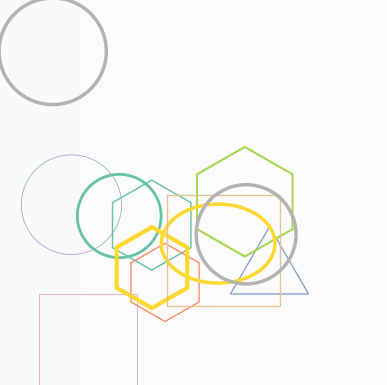[{"shape": "hexagon", "thickness": 1, "radius": 0.58, "center": [0.392, 0.415]}, {"shape": "circle", "thickness": 2, "radius": 0.54, "center": [0.308, 0.439]}, {"shape": "hexagon", "thickness": 1, "radius": 0.51, "center": [0.426, 0.266]}, {"shape": "circle", "thickness": 0.5, "radius": 0.65, "center": [0.184, 0.468]}, {"shape": "triangle", "thickness": 1, "radius": 0.58, "center": [0.696, 0.295]}, {"shape": "square", "thickness": 0.5, "radius": 0.63, "center": [0.227, 0.11]}, {"shape": "hexagon", "thickness": 1.5, "radius": 0.71, "center": [0.632, 0.476]}, {"shape": "oval", "thickness": 2.5, "radius": 0.73, "center": [0.563, 0.367]}, {"shape": "hexagon", "thickness": 3, "radius": 0.53, "center": [0.392, 0.305]}, {"shape": "square", "thickness": 1, "radius": 0.73, "center": [0.576, 0.349]}, {"shape": "circle", "thickness": 2.5, "radius": 0.69, "center": [0.136, 0.867]}, {"shape": "circle", "thickness": 2.5, "radius": 0.64, "center": [0.635, 0.391]}]